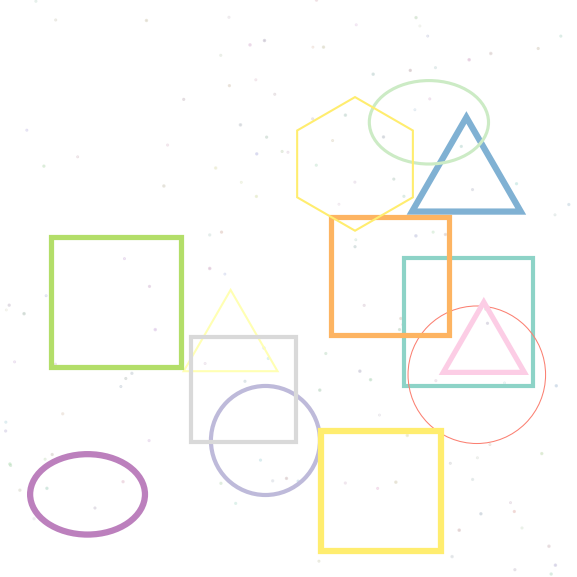[{"shape": "square", "thickness": 2, "radius": 0.55, "center": [0.811, 0.442]}, {"shape": "triangle", "thickness": 1, "radius": 0.47, "center": [0.399, 0.403]}, {"shape": "circle", "thickness": 2, "radius": 0.47, "center": [0.46, 0.236]}, {"shape": "circle", "thickness": 0.5, "radius": 0.6, "center": [0.826, 0.35]}, {"shape": "triangle", "thickness": 3, "radius": 0.54, "center": [0.808, 0.687]}, {"shape": "square", "thickness": 2.5, "radius": 0.51, "center": [0.676, 0.521]}, {"shape": "square", "thickness": 2.5, "radius": 0.56, "center": [0.201, 0.477]}, {"shape": "triangle", "thickness": 2.5, "radius": 0.41, "center": [0.838, 0.395]}, {"shape": "square", "thickness": 2, "radius": 0.45, "center": [0.421, 0.325]}, {"shape": "oval", "thickness": 3, "radius": 0.5, "center": [0.152, 0.143]}, {"shape": "oval", "thickness": 1.5, "radius": 0.52, "center": [0.743, 0.787]}, {"shape": "square", "thickness": 3, "radius": 0.52, "center": [0.66, 0.149]}, {"shape": "hexagon", "thickness": 1, "radius": 0.58, "center": [0.615, 0.715]}]